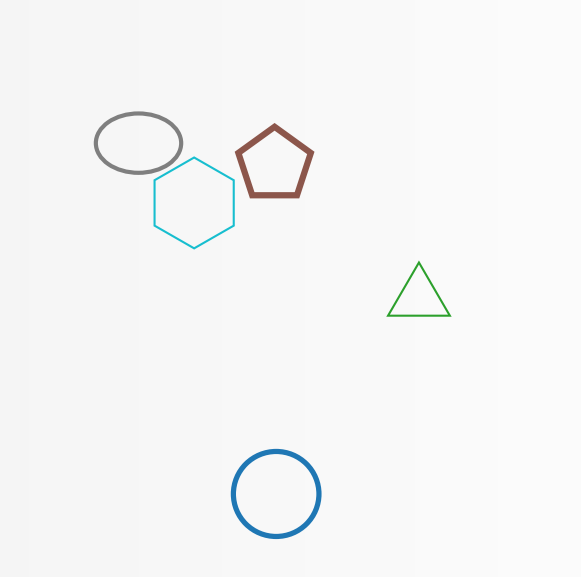[{"shape": "circle", "thickness": 2.5, "radius": 0.37, "center": [0.475, 0.144]}, {"shape": "triangle", "thickness": 1, "radius": 0.31, "center": [0.721, 0.483]}, {"shape": "pentagon", "thickness": 3, "radius": 0.33, "center": [0.472, 0.714]}, {"shape": "oval", "thickness": 2, "radius": 0.37, "center": [0.238, 0.751]}, {"shape": "hexagon", "thickness": 1, "radius": 0.39, "center": [0.334, 0.648]}]